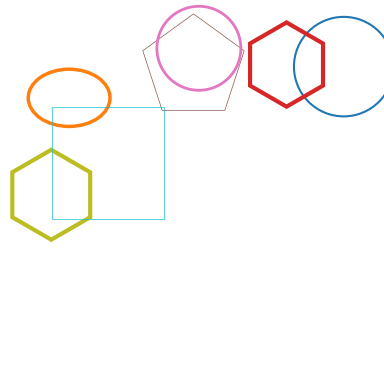[{"shape": "circle", "thickness": 1.5, "radius": 0.65, "center": [0.893, 0.827]}, {"shape": "oval", "thickness": 2.5, "radius": 0.53, "center": [0.18, 0.746]}, {"shape": "hexagon", "thickness": 3, "radius": 0.55, "center": [0.744, 0.832]}, {"shape": "pentagon", "thickness": 0.5, "radius": 0.69, "center": [0.503, 0.825]}, {"shape": "circle", "thickness": 2, "radius": 0.55, "center": [0.517, 0.875]}, {"shape": "hexagon", "thickness": 3, "radius": 0.58, "center": [0.133, 0.494]}, {"shape": "square", "thickness": 0.5, "radius": 0.73, "center": [0.28, 0.577]}]